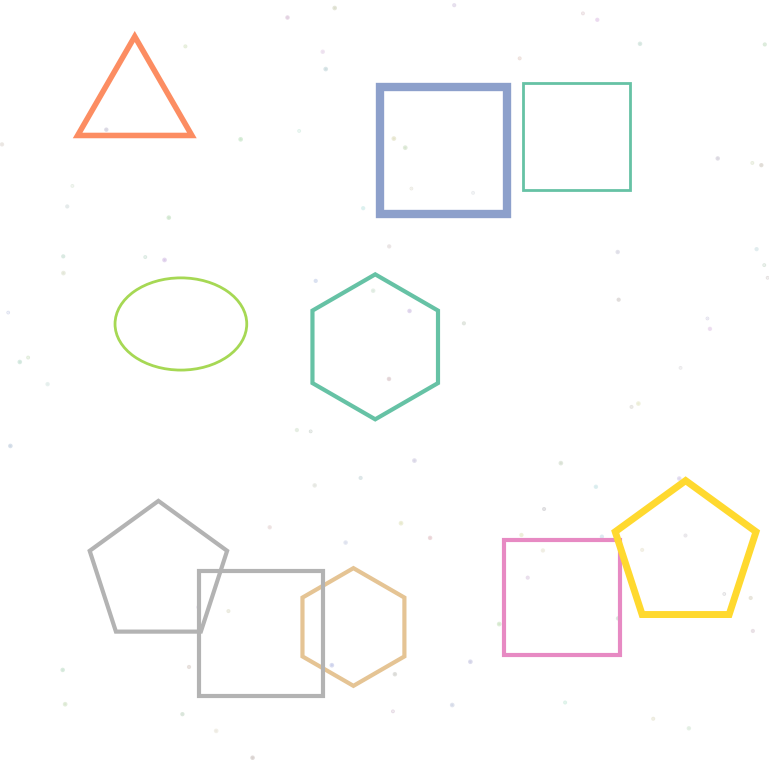[{"shape": "square", "thickness": 1, "radius": 0.35, "center": [0.749, 0.823]}, {"shape": "hexagon", "thickness": 1.5, "radius": 0.47, "center": [0.487, 0.55]}, {"shape": "triangle", "thickness": 2, "radius": 0.43, "center": [0.175, 0.867]}, {"shape": "square", "thickness": 3, "radius": 0.41, "center": [0.576, 0.805]}, {"shape": "square", "thickness": 1.5, "radius": 0.38, "center": [0.73, 0.224]}, {"shape": "oval", "thickness": 1, "radius": 0.43, "center": [0.235, 0.579]}, {"shape": "pentagon", "thickness": 2.5, "radius": 0.48, "center": [0.89, 0.28]}, {"shape": "hexagon", "thickness": 1.5, "radius": 0.38, "center": [0.459, 0.186]}, {"shape": "pentagon", "thickness": 1.5, "radius": 0.47, "center": [0.206, 0.256]}, {"shape": "square", "thickness": 1.5, "radius": 0.4, "center": [0.339, 0.177]}]